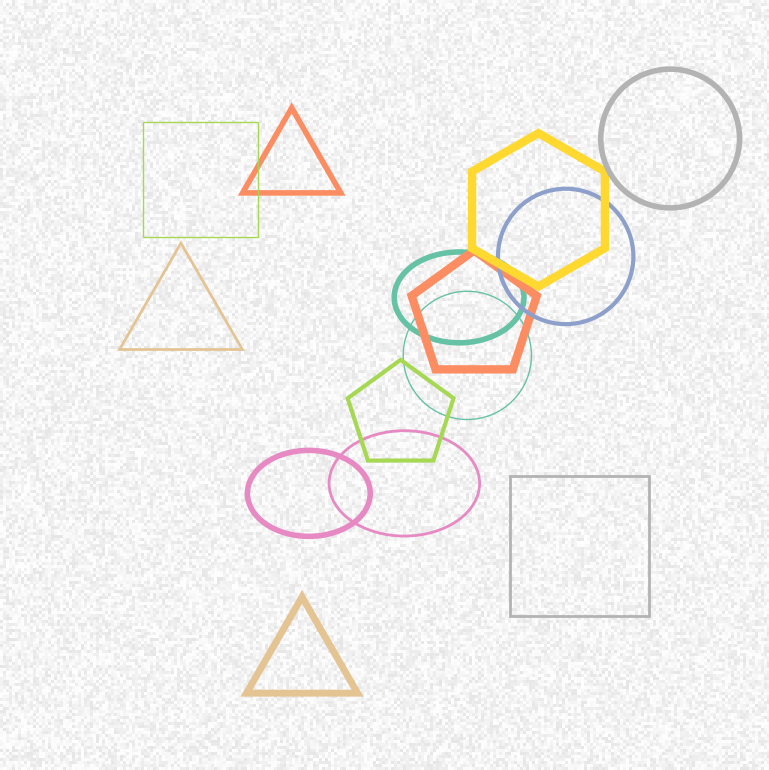[{"shape": "oval", "thickness": 2, "radius": 0.42, "center": [0.596, 0.614]}, {"shape": "circle", "thickness": 0.5, "radius": 0.42, "center": [0.607, 0.538]}, {"shape": "pentagon", "thickness": 3, "radius": 0.43, "center": [0.616, 0.589]}, {"shape": "triangle", "thickness": 2, "radius": 0.37, "center": [0.379, 0.786]}, {"shape": "circle", "thickness": 1.5, "radius": 0.44, "center": [0.735, 0.667]}, {"shape": "oval", "thickness": 2, "radius": 0.4, "center": [0.401, 0.359]}, {"shape": "oval", "thickness": 1, "radius": 0.49, "center": [0.525, 0.372]}, {"shape": "pentagon", "thickness": 1.5, "radius": 0.36, "center": [0.52, 0.46]}, {"shape": "square", "thickness": 0.5, "radius": 0.37, "center": [0.261, 0.766]}, {"shape": "hexagon", "thickness": 3, "radius": 0.5, "center": [0.699, 0.727]}, {"shape": "triangle", "thickness": 1, "radius": 0.46, "center": [0.235, 0.592]}, {"shape": "triangle", "thickness": 2.5, "radius": 0.42, "center": [0.392, 0.141]}, {"shape": "circle", "thickness": 2, "radius": 0.45, "center": [0.87, 0.82]}, {"shape": "square", "thickness": 1, "radius": 0.45, "center": [0.753, 0.291]}]